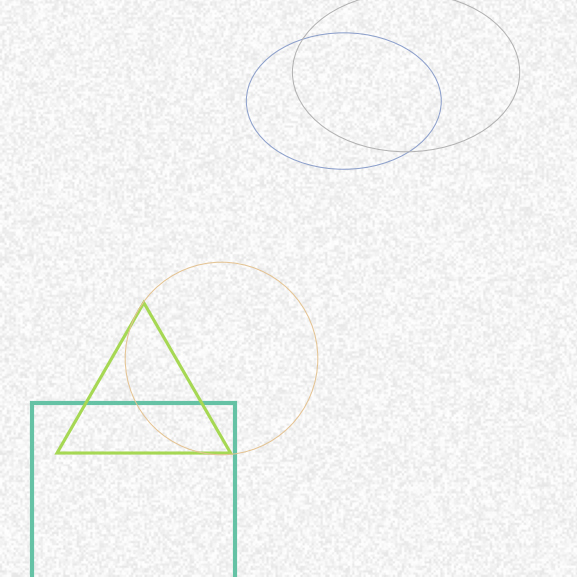[{"shape": "square", "thickness": 2, "radius": 0.88, "center": [0.231, 0.125]}, {"shape": "oval", "thickness": 0.5, "radius": 0.84, "center": [0.595, 0.824]}, {"shape": "triangle", "thickness": 1.5, "radius": 0.87, "center": [0.249, 0.301]}, {"shape": "circle", "thickness": 0.5, "radius": 0.83, "center": [0.384, 0.378]}, {"shape": "oval", "thickness": 0.5, "radius": 0.98, "center": [0.703, 0.874]}]